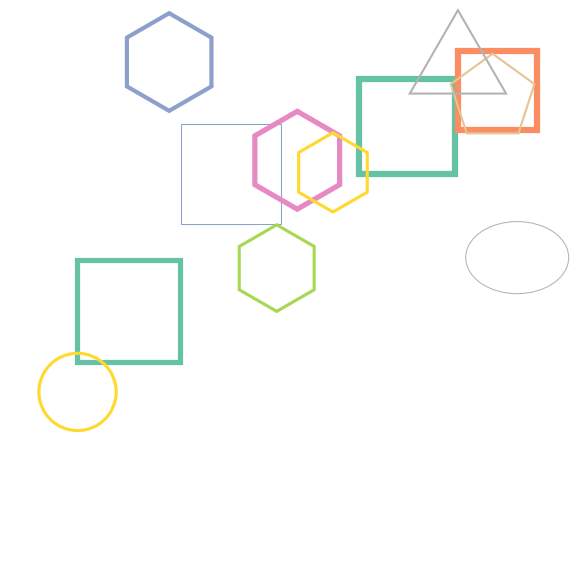[{"shape": "square", "thickness": 3, "radius": 0.41, "center": [0.705, 0.78]}, {"shape": "square", "thickness": 2.5, "radius": 0.44, "center": [0.222, 0.461]}, {"shape": "square", "thickness": 3, "radius": 0.34, "center": [0.862, 0.842]}, {"shape": "hexagon", "thickness": 2, "radius": 0.42, "center": [0.293, 0.892]}, {"shape": "square", "thickness": 0.5, "radius": 0.44, "center": [0.4, 0.698]}, {"shape": "hexagon", "thickness": 2.5, "radius": 0.42, "center": [0.515, 0.722]}, {"shape": "hexagon", "thickness": 1.5, "radius": 0.37, "center": [0.479, 0.535]}, {"shape": "circle", "thickness": 1.5, "radius": 0.33, "center": [0.134, 0.32]}, {"shape": "hexagon", "thickness": 1.5, "radius": 0.34, "center": [0.577, 0.701]}, {"shape": "pentagon", "thickness": 1, "radius": 0.38, "center": [0.853, 0.83]}, {"shape": "triangle", "thickness": 1, "radius": 0.48, "center": [0.793, 0.885]}, {"shape": "oval", "thickness": 0.5, "radius": 0.45, "center": [0.896, 0.553]}]